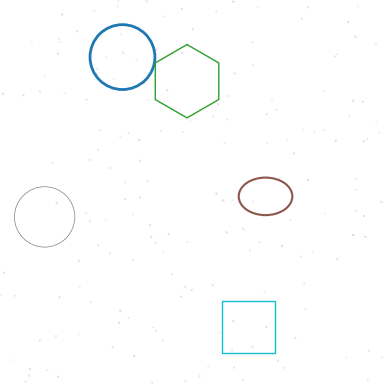[{"shape": "circle", "thickness": 2, "radius": 0.42, "center": [0.318, 0.852]}, {"shape": "hexagon", "thickness": 1, "radius": 0.48, "center": [0.486, 0.789]}, {"shape": "oval", "thickness": 1.5, "radius": 0.35, "center": [0.69, 0.49]}, {"shape": "circle", "thickness": 0.5, "radius": 0.39, "center": [0.116, 0.437]}, {"shape": "square", "thickness": 1, "radius": 0.34, "center": [0.646, 0.15]}]